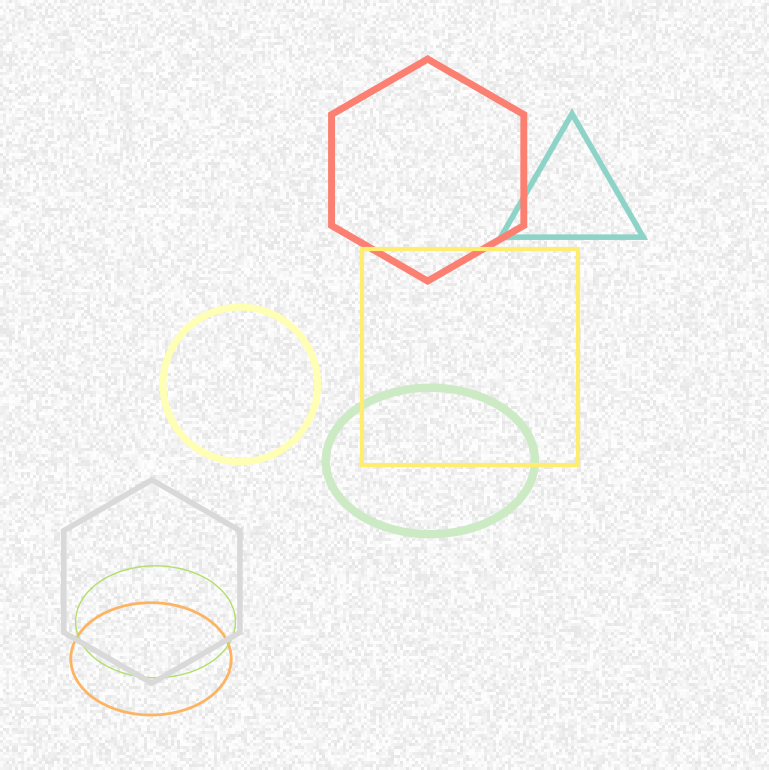[{"shape": "triangle", "thickness": 2, "radius": 0.53, "center": [0.743, 0.745]}, {"shape": "circle", "thickness": 2.5, "radius": 0.5, "center": [0.312, 0.501]}, {"shape": "hexagon", "thickness": 2.5, "radius": 0.72, "center": [0.555, 0.779]}, {"shape": "oval", "thickness": 1, "radius": 0.52, "center": [0.196, 0.144]}, {"shape": "oval", "thickness": 0.5, "radius": 0.52, "center": [0.202, 0.192]}, {"shape": "hexagon", "thickness": 2, "radius": 0.66, "center": [0.197, 0.245]}, {"shape": "oval", "thickness": 3, "radius": 0.68, "center": [0.559, 0.401]}, {"shape": "square", "thickness": 1.5, "radius": 0.7, "center": [0.611, 0.536]}]